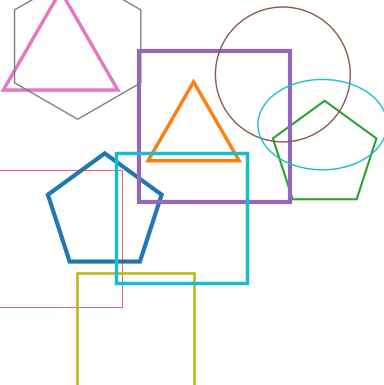[{"shape": "pentagon", "thickness": 3, "radius": 0.78, "center": [0.272, 0.446]}, {"shape": "triangle", "thickness": 2.5, "radius": 0.68, "center": [0.503, 0.651]}, {"shape": "pentagon", "thickness": 1.5, "radius": 0.71, "center": [0.843, 0.597]}, {"shape": "square", "thickness": 0.5, "radius": 0.89, "center": [0.139, 0.381]}, {"shape": "square", "thickness": 3, "radius": 0.98, "center": [0.556, 0.671]}, {"shape": "circle", "thickness": 1, "radius": 0.88, "center": [0.735, 0.807]}, {"shape": "triangle", "thickness": 2.5, "radius": 0.86, "center": [0.157, 0.852]}, {"shape": "hexagon", "thickness": 1, "radius": 0.95, "center": [0.202, 0.88]}, {"shape": "square", "thickness": 2, "radius": 0.76, "center": [0.352, 0.139]}, {"shape": "square", "thickness": 2.5, "radius": 0.85, "center": [0.472, 0.434]}, {"shape": "oval", "thickness": 1, "radius": 0.84, "center": [0.837, 0.676]}]